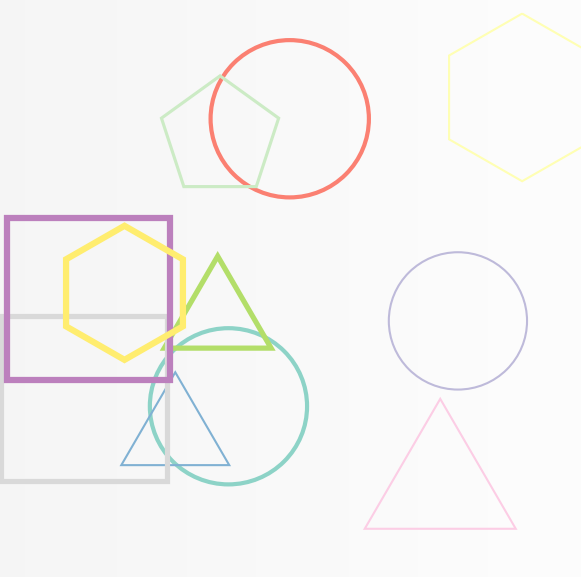[{"shape": "circle", "thickness": 2, "radius": 0.68, "center": [0.393, 0.296]}, {"shape": "hexagon", "thickness": 1, "radius": 0.73, "center": [0.898, 0.83]}, {"shape": "circle", "thickness": 1, "radius": 0.59, "center": [0.788, 0.443]}, {"shape": "circle", "thickness": 2, "radius": 0.68, "center": [0.498, 0.793]}, {"shape": "triangle", "thickness": 1, "radius": 0.54, "center": [0.302, 0.247]}, {"shape": "triangle", "thickness": 2.5, "radius": 0.53, "center": [0.375, 0.449]}, {"shape": "triangle", "thickness": 1, "radius": 0.75, "center": [0.757, 0.158]}, {"shape": "square", "thickness": 2.5, "radius": 0.71, "center": [0.145, 0.309]}, {"shape": "square", "thickness": 3, "radius": 0.7, "center": [0.152, 0.481]}, {"shape": "pentagon", "thickness": 1.5, "radius": 0.53, "center": [0.379, 0.762]}, {"shape": "hexagon", "thickness": 3, "radius": 0.58, "center": [0.214, 0.492]}]